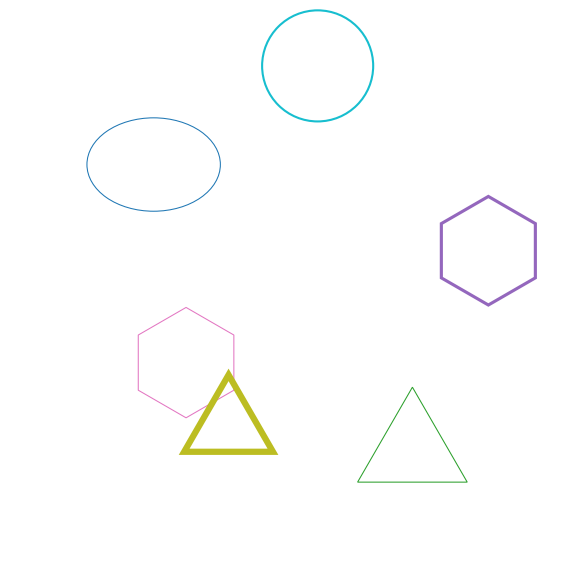[{"shape": "oval", "thickness": 0.5, "radius": 0.58, "center": [0.266, 0.714]}, {"shape": "triangle", "thickness": 0.5, "radius": 0.55, "center": [0.714, 0.219]}, {"shape": "hexagon", "thickness": 1.5, "radius": 0.47, "center": [0.846, 0.565]}, {"shape": "hexagon", "thickness": 0.5, "radius": 0.48, "center": [0.322, 0.371]}, {"shape": "triangle", "thickness": 3, "radius": 0.44, "center": [0.396, 0.261]}, {"shape": "circle", "thickness": 1, "radius": 0.48, "center": [0.55, 0.885]}]